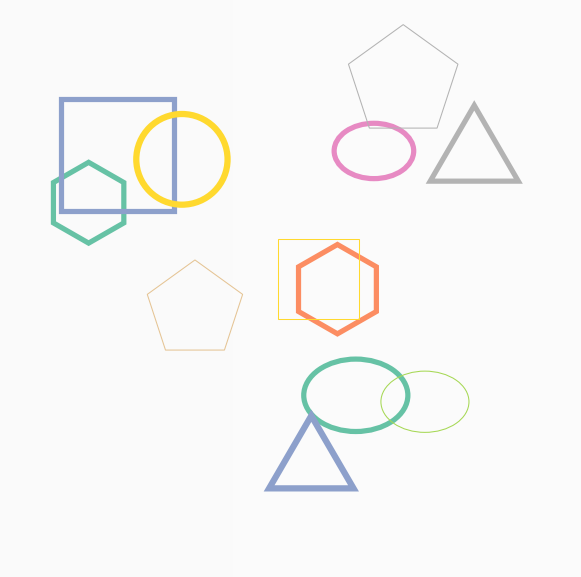[{"shape": "hexagon", "thickness": 2.5, "radius": 0.35, "center": [0.152, 0.648]}, {"shape": "oval", "thickness": 2.5, "radius": 0.45, "center": [0.612, 0.315]}, {"shape": "hexagon", "thickness": 2.5, "radius": 0.39, "center": [0.581, 0.498]}, {"shape": "square", "thickness": 2.5, "radius": 0.49, "center": [0.202, 0.73]}, {"shape": "triangle", "thickness": 3, "radius": 0.42, "center": [0.536, 0.195]}, {"shape": "oval", "thickness": 2.5, "radius": 0.34, "center": [0.643, 0.738]}, {"shape": "oval", "thickness": 0.5, "radius": 0.38, "center": [0.731, 0.303]}, {"shape": "circle", "thickness": 3, "radius": 0.39, "center": [0.313, 0.723]}, {"shape": "square", "thickness": 0.5, "radius": 0.35, "center": [0.548, 0.516]}, {"shape": "pentagon", "thickness": 0.5, "radius": 0.43, "center": [0.335, 0.463]}, {"shape": "pentagon", "thickness": 0.5, "radius": 0.5, "center": [0.694, 0.857]}, {"shape": "triangle", "thickness": 2.5, "radius": 0.44, "center": [0.816, 0.729]}]